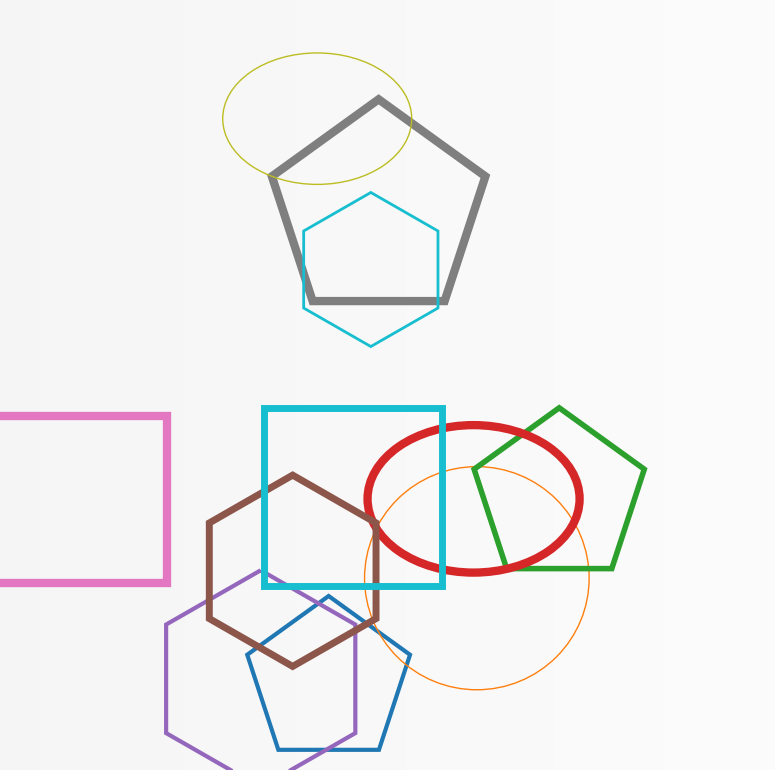[{"shape": "pentagon", "thickness": 1.5, "radius": 0.55, "center": [0.424, 0.116]}, {"shape": "circle", "thickness": 0.5, "radius": 0.72, "center": [0.615, 0.249]}, {"shape": "pentagon", "thickness": 2, "radius": 0.58, "center": [0.722, 0.355]}, {"shape": "oval", "thickness": 3, "radius": 0.68, "center": [0.611, 0.352]}, {"shape": "hexagon", "thickness": 1.5, "radius": 0.7, "center": [0.336, 0.118]}, {"shape": "hexagon", "thickness": 2.5, "radius": 0.62, "center": [0.378, 0.259]}, {"shape": "square", "thickness": 3, "radius": 0.54, "center": [0.107, 0.351]}, {"shape": "pentagon", "thickness": 3, "radius": 0.72, "center": [0.489, 0.726]}, {"shape": "oval", "thickness": 0.5, "radius": 0.61, "center": [0.409, 0.846]}, {"shape": "square", "thickness": 2.5, "radius": 0.58, "center": [0.455, 0.355]}, {"shape": "hexagon", "thickness": 1, "radius": 0.5, "center": [0.478, 0.65]}]